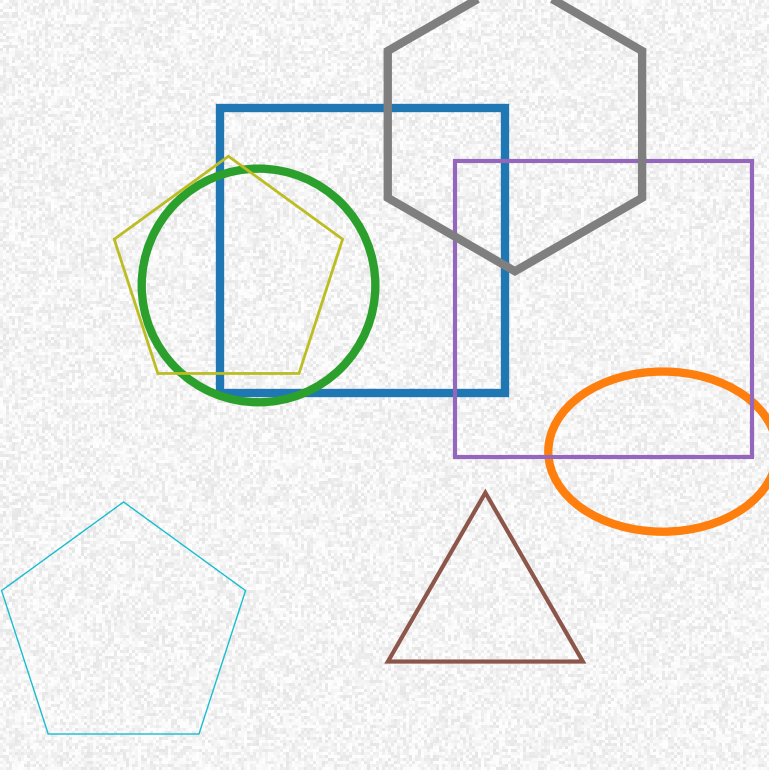[{"shape": "square", "thickness": 3, "radius": 0.92, "center": [0.471, 0.675]}, {"shape": "oval", "thickness": 3, "radius": 0.74, "center": [0.861, 0.413]}, {"shape": "circle", "thickness": 3, "radius": 0.76, "center": [0.336, 0.629]}, {"shape": "square", "thickness": 1.5, "radius": 0.96, "center": [0.784, 0.599]}, {"shape": "triangle", "thickness": 1.5, "radius": 0.73, "center": [0.63, 0.214]}, {"shape": "hexagon", "thickness": 3, "radius": 0.95, "center": [0.669, 0.838]}, {"shape": "pentagon", "thickness": 1, "radius": 0.78, "center": [0.297, 0.641]}, {"shape": "pentagon", "thickness": 0.5, "radius": 0.83, "center": [0.16, 0.182]}]